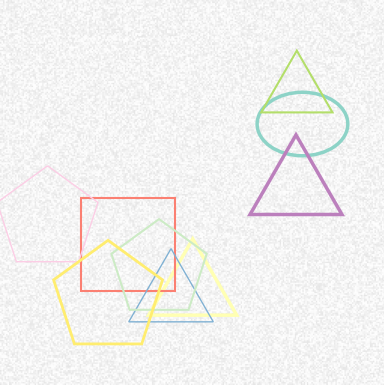[{"shape": "oval", "thickness": 2.5, "radius": 0.59, "center": [0.786, 0.678]}, {"shape": "triangle", "thickness": 2.5, "radius": 0.66, "center": [0.501, 0.247]}, {"shape": "square", "thickness": 1.5, "radius": 0.61, "center": [0.333, 0.365]}, {"shape": "triangle", "thickness": 1, "radius": 0.63, "center": [0.444, 0.227]}, {"shape": "triangle", "thickness": 1.5, "radius": 0.53, "center": [0.771, 0.761]}, {"shape": "pentagon", "thickness": 1, "radius": 0.69, "center": [0.123, 0.432]}, {"shape": "triangle", "thickness": 2.5, "radius": 0.69, "center": [0.769, 0.512]}, {"shape": "pentagon", "thickness": 1.5, "radius": 0.65, "center": [0.413, 0.301]}, {"shape": "pentagon", "thickness": 2, "radius": 0.74, "center": [0.281, 0.227]}]